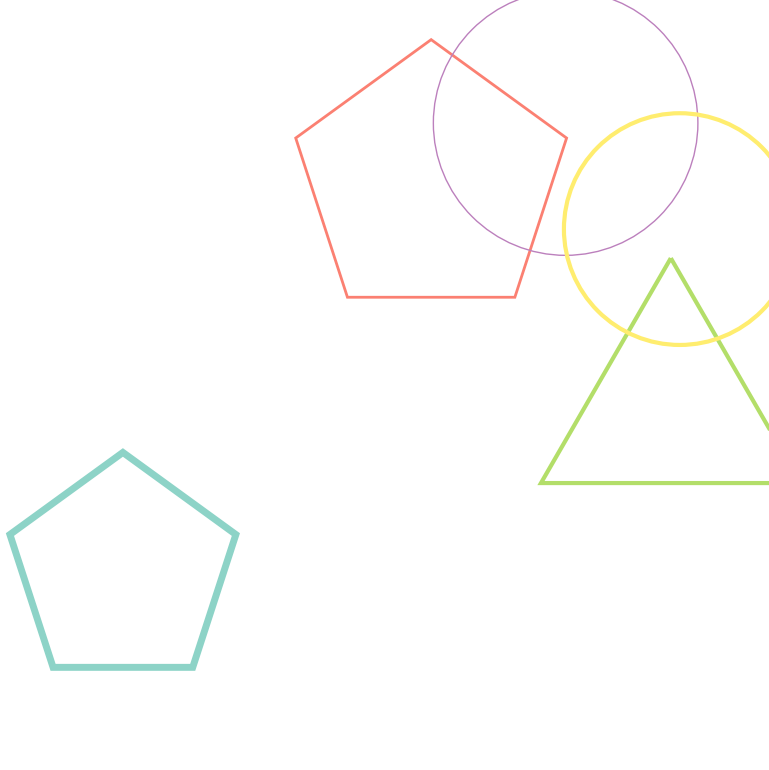[{"shape": "pentagon", "thickness": 2.5, "radius": 0.77, "center": [0.16, 0.258]}, {"shape": "pentagon", "thickness": 1, "radius": 0.92, "center": [0.56, 0.764]}, {"shape": "triangle", "thickness": 1.5, "radius": 0.97, "center": [0.871, 0.47]}, {"shape": "circle", "thickness": 0.5, "radius": 0.86, "center": [0.735, 0.84]}, {"shape": "circle", "thickness": 1.5, "radius": 0.75, "center": [0.883, 0.702]}]